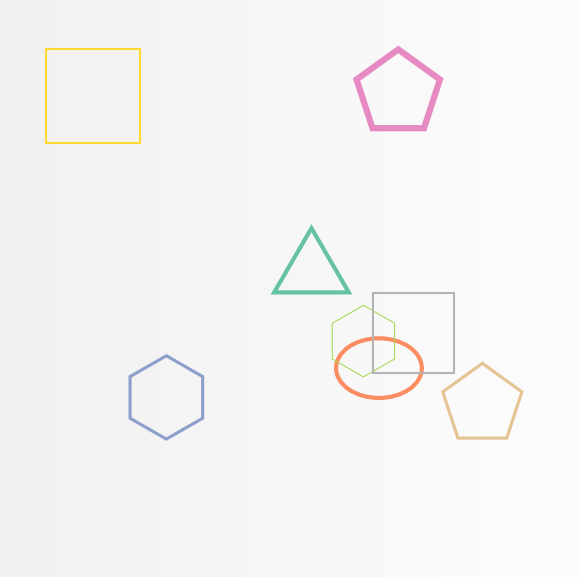[{"shape": "triangle", "thickness": 2, "radius": 0.37, "center": [0.536, 0.53]}, {"shape": "oval", "thickness": 2, "radius": 0.37, "center": [0.652, 0.362]}, {"shape": "hexagon", "thickness": 1.5, "radius": 0.36, "center": [0.286, 0.311]}, {"shape": "pentagon", "thickness": 3, "radius": 0.38, "center": [0.685, 0.838]}, {"shape": "hexagon", "thickness": 0.5, "radius": 0.31, "center": [0.625, 0.408]}, {"shape": "square", "thickness": 1, "radius": 0.41, "center": [0.16, 0.833]}, {"shape": "pentagon", "thickness": 1.5, "radius": 0.36, "center": [0.83, 0.298]}, {"shape": "square", "thickness": 1, "radius": 0.35, "center": [0.712, 0.422]}]